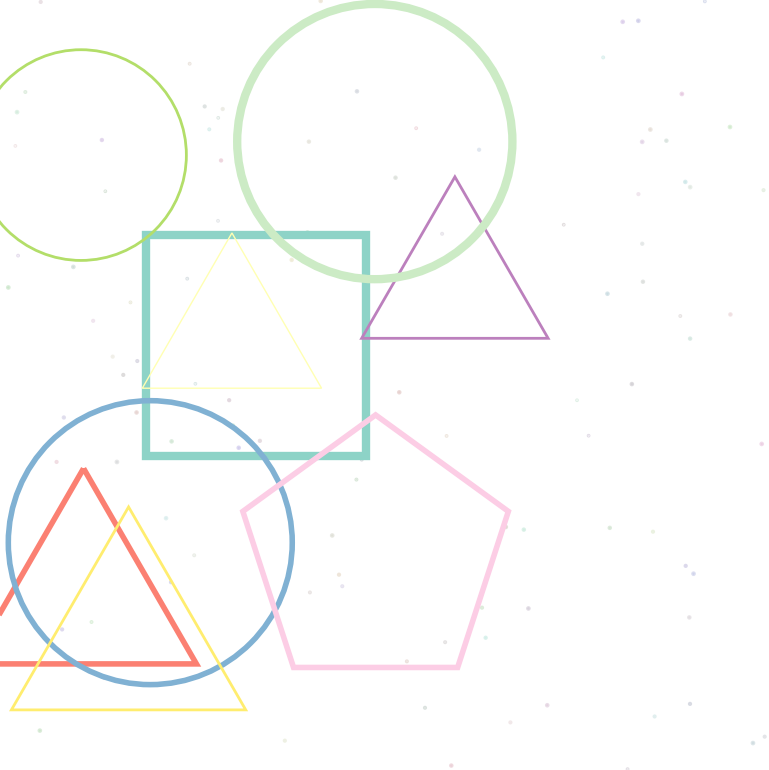[{"shape": "square", "thickness": 3, "radius": 0.72, "center": [0.332, 0.552]}, {"shape": "triangle", "thickness": 0.5, "radius": 0.67, "center": [0.301, 0.563]}, {"shape": "triangle", "thickness": 2, "radius": 0.85, "center": [0.109, 0.222]}, {"shape": "circle", "thickness": 2, "radius": 0.92, "center": [0.195, 0.295]}, {"shape": "circle", "thickness": 1, "radius": 0.68, "center": [0.105, 0.799]}, {"shape": "pentagon", "thickness": 2, "radius": 0.91, "center": [0.488, 0.28]}, {"shape": "triangle", "thickness": 1, "radius": 0.7, "center": [0.591, 0.631]}, {"shape": "circle", "thickness": 3, "radius": 0.89, "center": [0.487, 0.816]}, {"shape": "triangle", "thickness": 1, "radius": 0.88, "center": [0.167, 0.166]}]